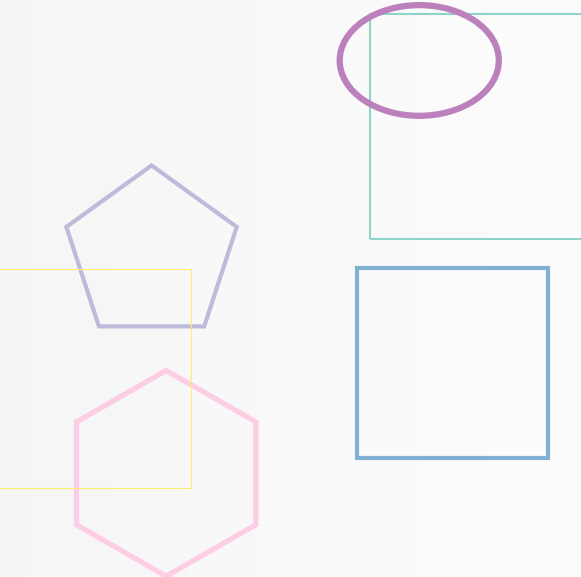[{"shape": "square", "thickness": 1, "radius": 0.97, "center": [0.831, 0.78]}, {"shape": "pentagon", "thickness": 2, "radius": 0.77, "center": [0.261, 0.559]}, {"shape": "square", "thickness": 2, "radius": 0.82, "center": [0.778, 0.37]}, {"shape": "hexagon", "thickness": 2.5, "radius": 0.89, "center": [0.286, 0.18]}, {"shape": "oval", "thickness": 3, "radius": 0.68, "center": [0.721, 0.894]}, {"shape": "square", "thickness": 0.5, "radius": 0.95, "center": [0.139, 0.343]}]